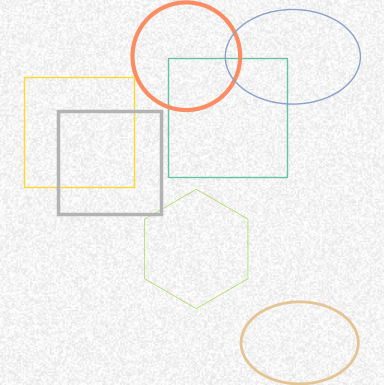[{"shape": "square", "thickness": 1, "radius": 0.77, "center": [0.591, 0.695]}, {"shape": "circle", "thickness": 3, "radius": 0.7, "center": [0.484, 0.854]}, {"shape": "oval", "thickness": 1, "radius": 0.88, "center": [0.761, 0.853]}, {"shape": "hexagon", "thickness": 0.5, "radius": 0.77, "center": [0.51, 0.353]}, {"shape": "square", "thickness": 1, "radius": 0.72, "center": [0.205, 0.657]}, {"shape": "oval", "thickness": 2, "radius": 0.76, "center": [0.778, 0.109]}, {"shape": "square", "thickness": 2.5, "radius": 0.67, "center": [0.283, 0.578]}]